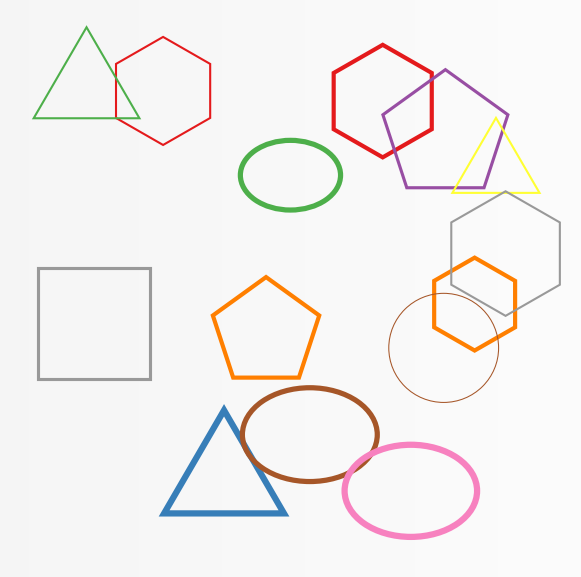[{"shape": "hexagon", "thickness": 2, "radius": 0.49, "center": [0.658, 0.824]}, {"shape": "hexagon", "thickness": 1, "radius": 0.47, "center": [0.281, 0.842]}, {"shape": "triangle", "thickness": 3, "radius": 0.6, "center": [0.385, 0.17]}, {"shape": "oval", "thickness": 2.5, "radius": 0.43, "center": [0.5, 0.696]}, {"shape": "triangle", "thickness": 1, "radius": 0.53, "center": [0.149, 0.847]}, {"shape": "pentagon", "thickness": 1.5, "radius": 0.57, "center": [0.766, 0.765]}, {"shape": "pentagon", "thickness": 2, "radius": 0.48, "center": [0.458, 0.423]}, {"shape": "hexagon", "thickness": 2, "radius": 0.4, "center": [0.817, 0.473]}, {"shape": "triangle", "thickness": 1, "radius": 0.43, "center": [0.853, 0.708]}, {"shape": "circle", "thickness": 0.5, "radius": 0.47, "center": [0.763, 0.397]}, {"shape": "oval", "thickness": 2.5, "radius": 0.58, "center": [0.533, 0.247]}, {"shape": "oval", "thickness": 3, "radius": 0.57, "center": [0.707, 0.149]}, {"shape": "square", "thickness": 1.5, "radius": 0.48, "center": [0.162, 0.439]}, {"shape": "hexagon", "thickness": 1, "radius": 0.54, "center": [0.87, 0.56]}]